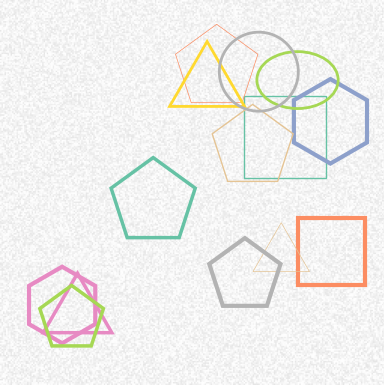[{"shape": "pentagon", "thickness": 2.5, "radius": 0.57, "center": [0.398, 0.476]}, {"shape": "square", "thickness": 1, "radius": 0.54, "center": [0.74, 0.645]}, {"shape": "square", "thickness": 3, "radius": 0.44, "center": [0.862, 0.347]}, {"shape": "pentagon", "thickness": 0.5, "radius": 0.56, "center": [0.563, 0.824]}, {"shape": "hexagon", "thickness": 3, "radius": 0.55, "center": [0.858, 0.685]}, {"shape": "triangle", "thickness": 2.5, "radius": 0.51, "center": [0.201, 0.187]}, {"shape": "hexagon", "thickness": 3, "radius": 0.5, "center": [0.161, 0.208]}, {"shape": "oval", "thickness": 2, "radius": 0.53, "center": [0.773, 0.792]}, {"shape": "pentagon", "thickness": 2.5, "radius": 0.43, "center": [0.186, 0.172]}, {"shape": "triangle", "thickness": 2, "radius": 0.56, "center": [0.538, 0.78]}, {"shape": "triangle", "thickness": 0.5, "radius": 0.42, "center": [0.73, 0.337]}, {"shape": "pentagon", "thickness": 1, "radius": 0.55, "center": [0.656, 0.618]}, {"shape": "pentagon", "thickness": 3, "radius": 0.49, "center": [0.636, 0.284]}, {"shape": "circle", "thickness": 2, "radius": 0.51, "center": [0.672, 0.814]}]